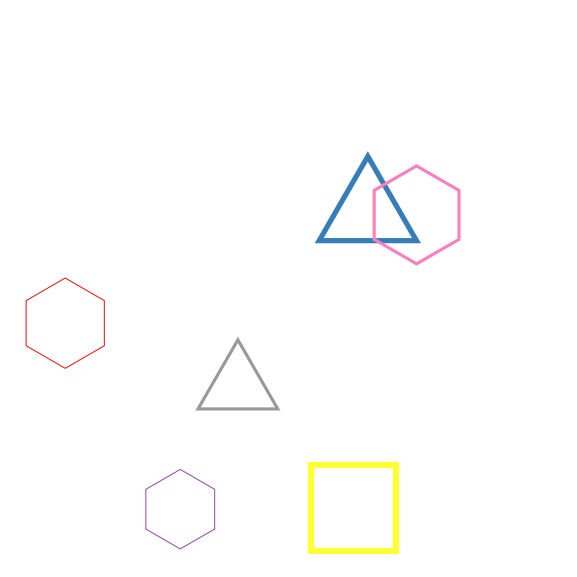[{"shape": "hexagon", "thickness": 0.5, "radius": 0.39, "center": [0.113, 0.44]}, {"shape": "triangle", "thickness": 2.5, "radius": 0.49, "center": [0.637, 0.631]}, {"shape": "hexagon", "thickness": 0.5, "radius": 0.34, "center": [0.312, 0.117]}, {"shape": "square", "thickness": 3, "radius": 0.37, "center": [0.612, 0.12]}, {"shape": "hexagon", "thickness": 1.5, "radius": 0.42, "center": [0.721, 0.627]}, {"shape": "triangle", "thickness": 1.5, "radius": 0.4, "center": [0.412, 0.331]}]